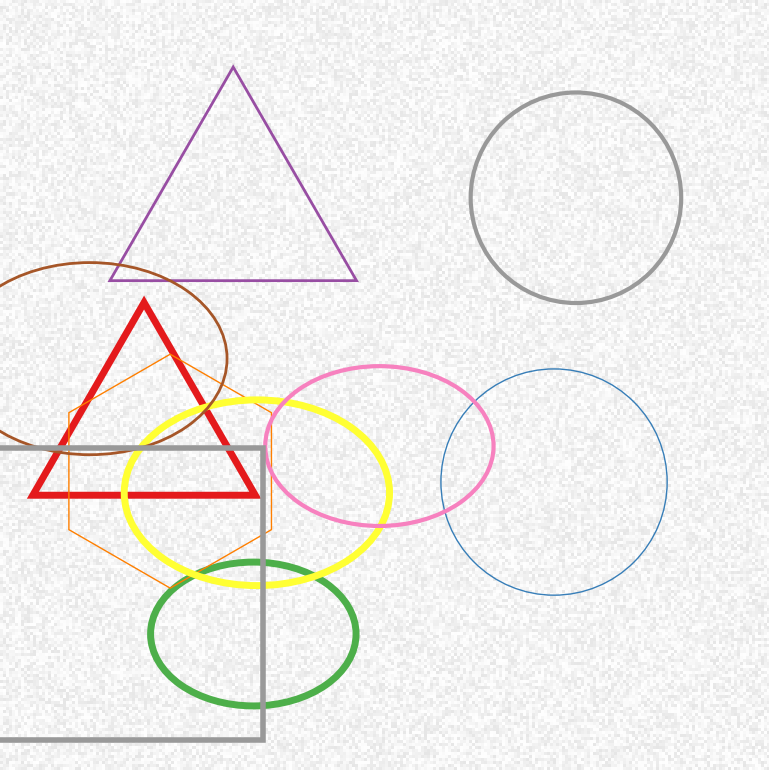[{"shape": "triangle", "thickness": 2.5, "radius": 0.83, "center": [0.187, 0.44]}, {"shape": "circle", "thickness": 0.5, "radius": 0.73, "center": [0.72, 0.374]}, {"shape": "oval", "thickness": 2.5, "radius": 0.67, "center": [0.329, 0.177]}, {"shape": "triangle", "thickness": 1, "radius": 0.92, "center": [0.303, 0.728]}, {"shape": "hexagon", "thickness": 0.5, "radius": 0.76, "center": [0.221, 0.388]}, {"shape": "oval", "thickness": 2.5, "radius": 0.86, "center": [0.334, 0.36]}, {"shape": "oval", "thickness": 1, "radius": 0.89, "center": [0.117, 0.534]}, {"shape": "oval", "thickness": 1.5, "radius": 0.74, "center": [0.493, 0.421]}, {"shape": "circle", "thickness": 1.5, "radius": 0.68, "center": [0.748, 0.743]}, {"shape": "square", "thickness": 2, "radius": 0.95, "center": [0.152, 0.228]}]